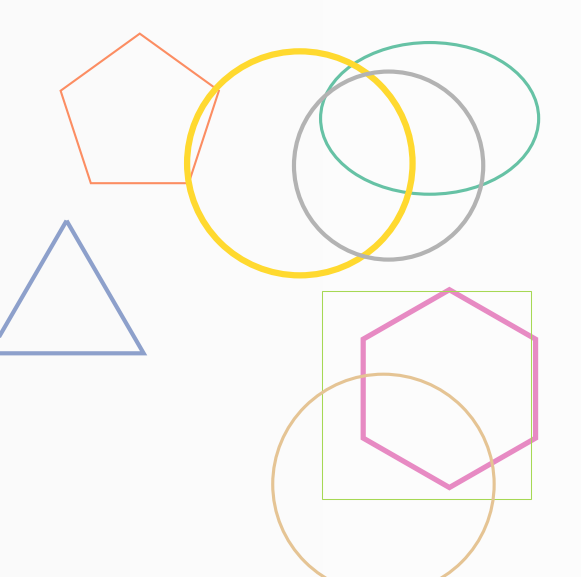[{"shape": "oval", "thickness": 1.5, "radius": 0.94, "center": [0.739, 0.794]}, {"shape": "pentagon", "thickness": 1, "radius": 0.72, "center": [0.24, 0.798]}, {"shape": "triangle", "thickness": 2, "radius": 0.77, "center": [0.115, 0.464]}, {"shape": "hexagon", "thickness": 2.5, "radius": 0.86, "center": [0.773, 0.326]}, {"shape": "square", "thickness": 0.5, "radius": 0.9, "center": [0.734, 0.315]}, {"shape": "circle", "thickness": 3, "radius": 0.97, "center": [0.516, 0.716]}, {"shape": "circle", "thickness": 1.5, "radius": 0.95, "center": [0.66, 0.161]}, {"shape": "circle", "thickness": 2, "radius": 0.81, "center": [0.669, 0.712]}]